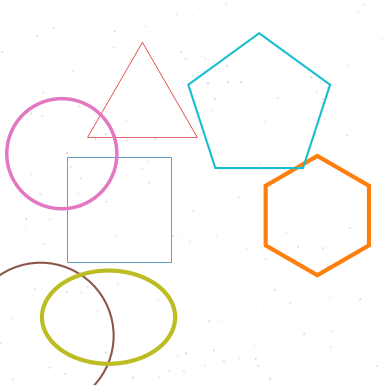[{"shape": "square", "thickness": 0.5, "radius": 0.68, "center": [0.309, 0.456]}, {"shape": "hexagon", "thickness": 3, "radius": 0.77, "center": [0.824, 0.44]}, {"shape": "triangle", "thickness": 0.5, "radius": 0.82, "center": [0.37, 0.725]}, {"shape": "circle", "thickness": 1.5, "radius": 0.95, "center": [0.105, 0.128]}, {"shape": "circle", "thickness": 2.5, "radius": 0.72, "center": [0.161, 0.601]}, {"shape": "oval", "thickness": 3, "radius": 0.86, "center": [0.282, 0.176]}, {"shape": "pentagon", "thickness": 1.5, "radius": 0.97, "center": [0.673, 0.72]}]